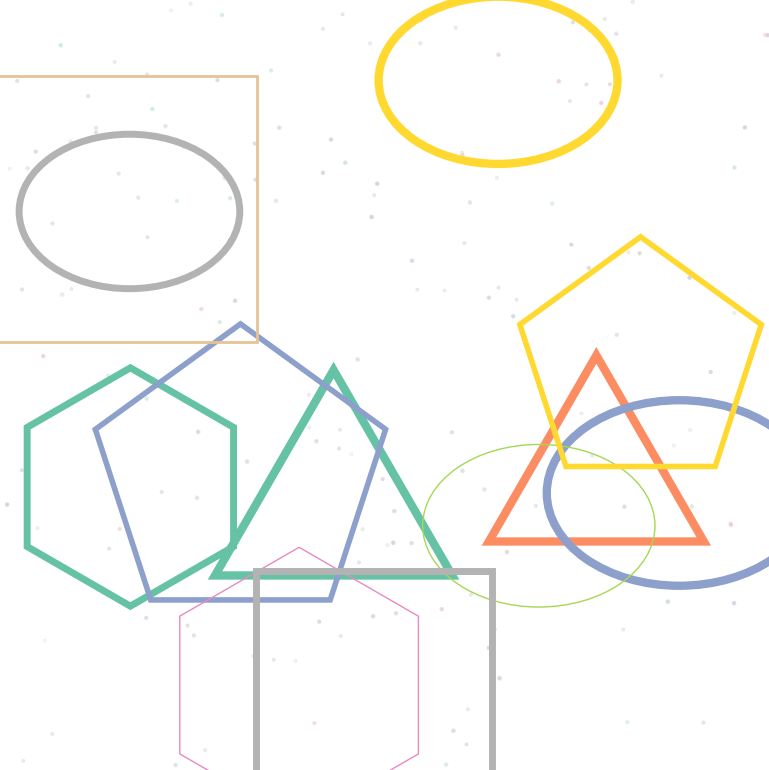[{"shape": "triangle", "thickness": 3, "radius": 0.89, "center": [0.433, 0.342]}, {"shape": "hexagon", "thickness": 2.5, "radius": 0.77, "center": [0.169, 0.368]}, {"shape": "triangle", "thickness": 3, "radius": 0.81, "center": [0.774, 0.377]}, {"shape": "pentagon", "thickness": 2, "radius": 0.99, "center": [0.312, 0.381]}, {"shape": "oval", "thickness": 3, "radius": 0.86, "center": [0.882, 0.36]}, {"shape": "hexagon", "thickness": 0.5, "radius": 0.89, "center": [0.388, 0.11]}, {"shape": "oval", "thickness": 0.5, "radius": 0.75, "center": [0.7, 0.317]}, {"shape": "oval", "thickness": 3, "radius": 0.78, "center": [0.647, 0.896]}, {"shape": "pentagon", "thickness": 2, "radius": 0.82, "center": [0.832, 0.528]}, {"shape": "square", "thickness": 1, "radius": 0.86, "center": [0.16, 0.728]}, {"shape": "square", "thickness": 2.5, "radius": 0.77, "center": [0.486, 0.104]}, {"shape": "oval", "thickness": 2.5, "radius": 0.72, "center": [0.168, 0.725]}]